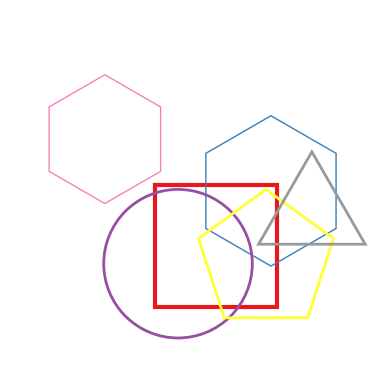[{"shape": "square", "thickness": 3, "radius": 0.79, "center": [0.561, 0.362]}, {"shape": "hexagon", "thickness": 1, "radius": 0.98, "center": [0.704, 0.504]}, {"shape": "circle", "thickness": 2, "radius": 0.96, "center": [0.462, 0.315]}, {"shape": "pentagon", "thickness": 2, "radius": 0.92, "center": [0.691, 0.324]}, {"shape": "hexagon", "thickness": 1, "radius": 0.84, "center": [0.272, 0.639]}, {"shape": "triangle", "thickness": 2, "radius": 0.8, "center": [0.81, 0.446]}]